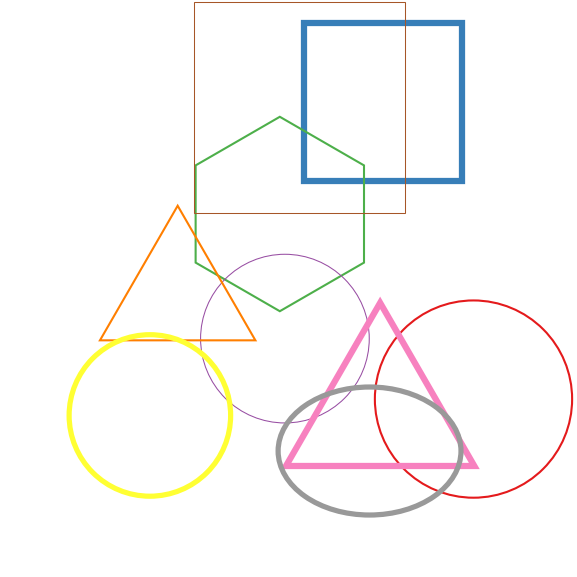[{"shape": "circle", "thickness": 1, "radius": 0.85, "center": [0.82, 0.308]}, {"shape": "square", "thickness": 3, "radius": 0.68, "center": [0.663, 0.822]}, {"shape": "hexagon", "thickness": 1, "radius": 0.84, "center": [0.485, 0.629]}, {"shape": "circle", "thickness": 0.5, "radius": 0.73, "center": [0.493, 0.413]}, {"shape": "triangle", "thickness": 1, "radius": 0.78, "center": [0.308, 0.487]}, {"shape": "circle", "thickness": 2.5, "radius": 0.7, "center": [0.26, 0.28]}, {"shape": "square", "thickness": 0.5, "radius": 0.91, "center": [0.519, 0.813]}, {"shape": "triangle", "thickness": 3, "radius": 0.94, "center": [0.658, 0.286]}, {"shape": "oval", "thickness": 2.5, "radius": 0.79, "center": [0.64, 0.218]}]